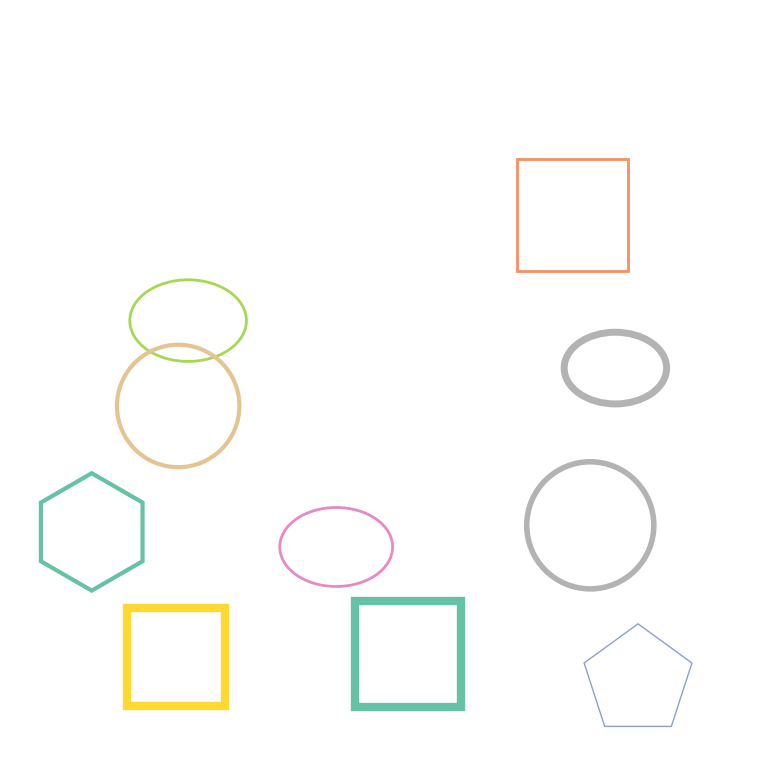[{"shape": "hexagon", "thickness": 1.5, "radius": 0.38, "center": [0.119, 0.309]}, {"shape": "square", "thickness": 3, "radius": 0.34, "center": [0.53, 0.15]}, {"shape": "square", "thickness": 1, "radius": 0.36, "center": [0.744, 0.72]}, {"shape": "pentagon", "thickness": 0.5, "radius": 0.37, "center": [0.829, 0.116]}, {"shape": "oval", "thickness": 1, "radius": 0.37, "center": [0.437, 0.29]}, {"shape": "oval", "thickness": 1, "radius": 0.38, "center": [0.244, 0.584]}, {"shape": "square", "thickness": 3, "radius": 0.32, "center": [0.229, 0.147]}, {"shape": "circle", "thickness": 1.5, "radius": 0.4, "center": [0.231, 0.473]}, {"shape": "circle", "thickness": 2, "radius": 0.41, "center": [0.767, 0.318]}, {"shape": "oval", "thickness": 2.5, "radius": 0.33, "center": [0.799, 0.522]}]